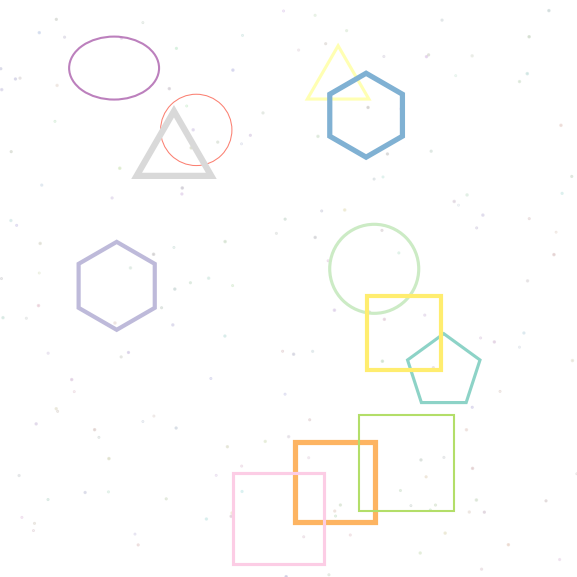[{"shape": "pentagon", "thickness": 1.5, "radius": 0.33, "center": [0.768, 0.355]}, {"shape": "triangle", "thickness": 1.5, "radius": 0.31, "center": [0.585, 0.858]}, {"shape": "hexagon", "thickness": 2, "radius": 0.38, "center": [0.202, 0.504]}, {"shape": "circle", "thickness": 0.5, "radius": 0.31, "center": [0.34, 0.774]}, {"shape": "hexagon", "thickness": 2.5, "radius": 0.36, "center": [0.634, 0.8]}, {"shape": "square", "thickness": 2.5, "radius": 0.35, "center": [0.581, 0.164]}, {"shape": "square", "thickness": 1, "radius": 0.41, "center": [0.704, 0.198]}, {"shape": "square", "thickness": 1.5, "radius": 0.4, "center": [0.482, 0.101]}, {"shape": "triangle", "thickness": 3, "radius": 0.37, "center": [0.301, 0.732]}, {"shape": "oval", "thickness": 1, "radius": 0.39, "center": [0.198, 0.881]}, {"shape": "circle", "thickness": 1.5, "radius": 0.39, "center": [0.648, 0.534]}, {"shape": "square", "thickness": 2, "radius": 0.32, "center": [0.7, 0.422]}]